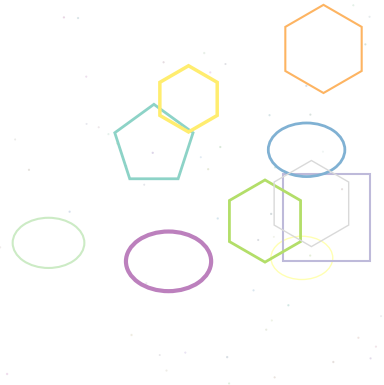[{"shape": "pentagon", "thickness": 2, "radius": 0.53, "center": [0.4, 0.622]}, {"shape": "oval", "thickness": 1, "radius": 0.4, "center": [0.784, 0.33]}, {"shape": "square", "thickness": 1.5, "radius": 0.57, "center": [0.848, 0.436]}, {"shape": "oval", "thickness": 2, "radius": 0.5, "center": [0.796, 0.611]}, {"shape": "hexagon", "thickness": 1.5, "radius": 0.57, "center": [0.84, 0.873]}, {"shape": "hexagon", "thickness": 2, "radius": 0.53, "center": [0.688, 0.426]}, {"shape": "hexagon", "thickness": 1, "radius": 0.56, "center": [0.809, 0.471]}, {"shape": "oval", "thickness": 3, "radius": 0.55, "center": [0.438, 0.321]}, {"shape": "oval", "thickness": 1.5, "radius": 0.47, "center": [0.126, 0.369]}, {"shape": "hexagon", "thickness": 2.5, "radius": 0.43, "center": [0.49, 0.743]}]